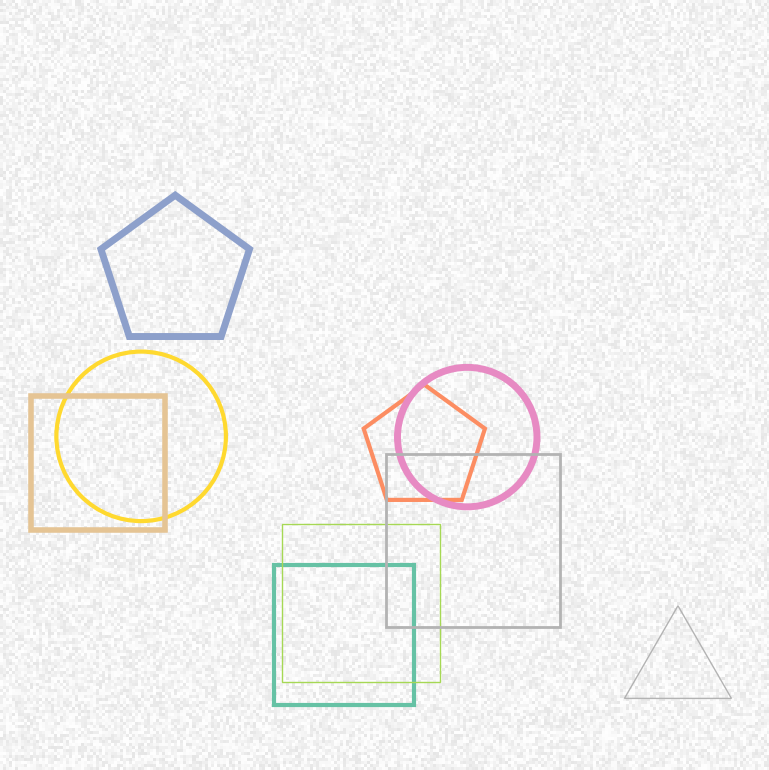[{"shape": "square", "thickness": 1.5, "radius": 0.46, "center": [0.447, 0.175]}, {"shape": "pentagon", "thickness": 1.5, "radius": 0.41, "center": [0.551, 0.418]}, {"shape": "pentagon", "thickness": 2.5, "radius": 0.51, "center": [0.228, 0.645]}, {"shape": "circle", "thickness": 2.5, "radius": 0.45, "center": [0.607, 0.432]}, {"shape": "square", "thickness": 0.5, "radius": 0.51, "center": [0.469, 0.217]}, {"shape": "circle", "thickness": 1.5, "radius": 0.55, "center": [0.183, 0.433]}, {"shape": "square", "thickness": 2, "radius": 0.44, "center": [0.127, 0.399]}, {"shape": "triangle", "thickness": 0.5, "radius": 0.4, "center": [0.88, 0.133]}, {"shape": "square", "thickness": 1, "radius": 0.56, "center": [0.615, 0.298]}]